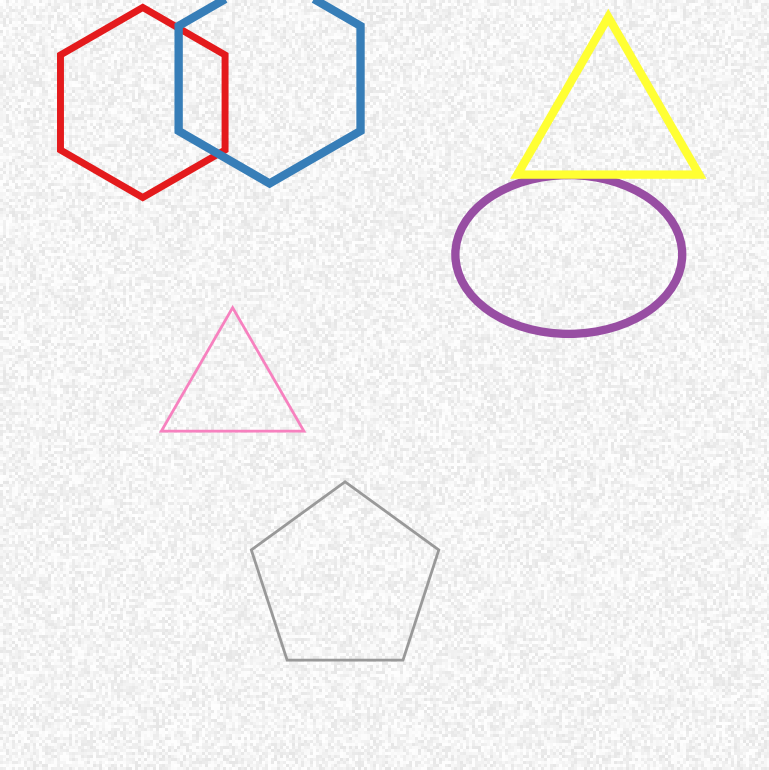[{"shape": "hexagon", "thickness": 2.5, "radius": 0.62, "center": [0.185, 0.867]}, {"shape": "hexagon", "thickness": 3, "radius": 0.68, "center": [0.35, 0.898]}, {"shape": "oval", "thickness": 3, "radius": 0.74, "center": [0.739, 0.669]}, {"shape": "triangle", "thickness": 3, "radius": 0.68, "center": [0.79, 0.841]}, {"shape": "triangle", "thickness": 1, "radius": 0.53, "center": [0.302, 0.494]}, {"shape": "pentagon", "thickness": 1, "radius": 0.64, "center": [0.448, 0.246]}]